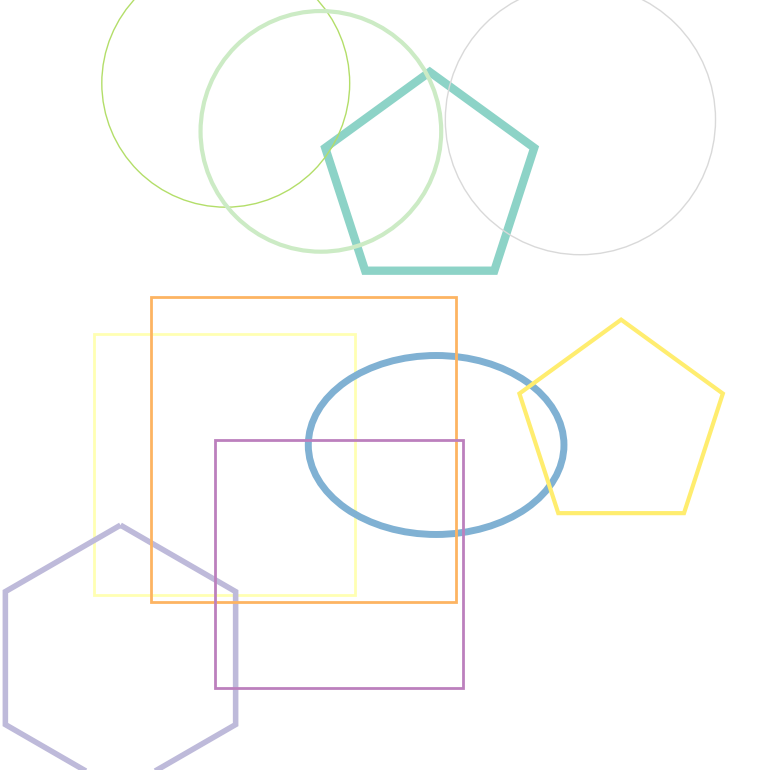[{"shape": "pentagon", "thickness": 3, "radius": 0.71, "center": [0.558, 0.764]}, {"shape": "square", "thickness": 1, "radius": 0.85, "center": [0.292, 0.396]}, {"shape": "hexagon", "thickness": 2, "radius": 0.86, "center": [0.156, 0.145]}, {"shape": "oval", "thickness": 2.5, "radius": 0.83, "center": [0.566, 0.422]}, {"shape": "square", "thickness": 1, "radius": 0.99, "center": [0.394, 0.416]}, {"shape": "circle", "thickness": 0.5, "radius": 0.8, "center": [0.293, 0.892]}, {"shape": "circle", "thickness": 0.5, "radius": 0.88, "center": [0.754, 0.845]}, {"shape": "square", "thickness": 1, "radius": 0.8, "center": [0.44, 0.267]}, {"shape": "circle", "thickness": 1.5, "radius": 0.78, "center": [0.417, 0.829]}, {"shape": "pentagon", "thickness": 1.5, "radius": 0.69, "center": [0.807, 0.446]}]